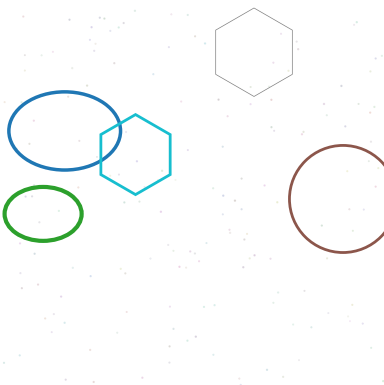[{"shape": "oval", "thickness": 2.5, "radius": 0.73, "center": [0.168, 0.66]}, {"shape": "oval", "thickness": 3, "radius": 0.5, "center": [0.112, 0.444]}, {"shape": "circle", "thickness": 2, "radius": 0.7, "center": [0.891, 0.483]}, {"shape": "hexagon", "thickness": 0.5, "radius": 0.57, "center": [0.66, 0.864]}, {"shape": "hexagon", "thickness": 2, "radius": 0.52, "center": [0.352, 0.598]}]